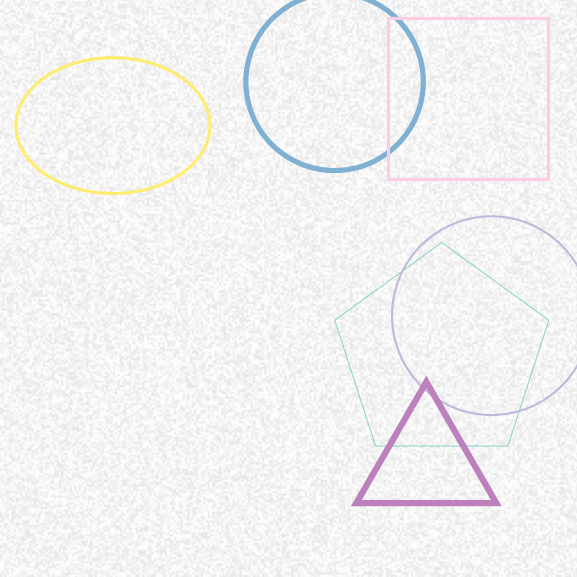[{"shape": "pentagon", "thickness": 0.5, "radius": 0.97, "center": [0.765, 0.384]}, {"shape": "circle", "thickness": 1, "radius": 0.86, "center": [0.851, 0.453]}, {"shape": "circle", "thickness": 2.5, "radius": 0.77, "center": [0.579, 0.857]}, {"shape": "square", "thickness": 1.5, "radius": 0.7, "center": [0.81, 0.828]}, {"shape": "triangle", "thickness": 3, "radius": 0.7, "center": [0.738, 0.198]}, {"shape": "oval", "thickness": 1.5, "radius": 0.84, "center": [0.196, 0.782]}]